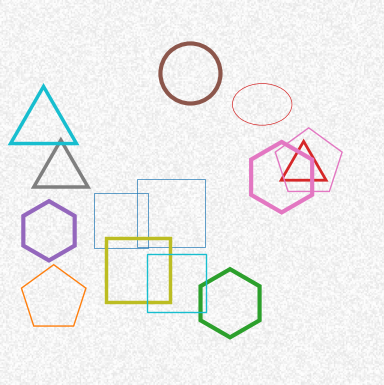[{"shape": "square", "thickness": 0.5, "radius": 0.44, "center": [0.445, 0.448]}, {"shape": "square", "thickness": 0.5, "radius": 0.35, "center": [0.314, 0.427]}, {"shape": "pentagon", "thickness": 1, "radius": 0.44, "center": [0.139, 0.224]}, {"shape": "hexagon", "thickness": 3, "radius": 0.44, "center": [0.598, 0.212]}, {"shape": "triangle", "thickness": 2, "radius": 0.34, "center": [0.789, 0.566]}, {"shape": "oval", "thickness": 0.5, "radius": 0.39, "center": [0.681, 0.729]}, {"shape": "hexagon", "thickness": 3, "radius": 0.39, "center": [0.127, 0.401]}, {"shape": "circle", "thickness": 3, "radius": 0.39, "center": [0.495, 0.809]}, {"shape": "hexagon", "thickness": 3, "radius": 0.46, "center": [0.732, 0.54]}, {"shape": "pentagon", "thickness": 1, "radius": 0.46, "center": [0.802, 0.577]}, {"shape": "triangle", "thickness": 2.5, "radius": 0.41, "center": [0.158, 0.555]}, {"shape": "square", "thickness": 2.5, "radius": 0.42, "center": [0.357, 0.298]}, {"shape": "square", "thickness": 1, "radius": 0.38, "center": [0.458, 0.266]}, {"shape": "triangle", "thickness": 2.5, "radius": 0.49, "center": [0.113, 0.677]}]